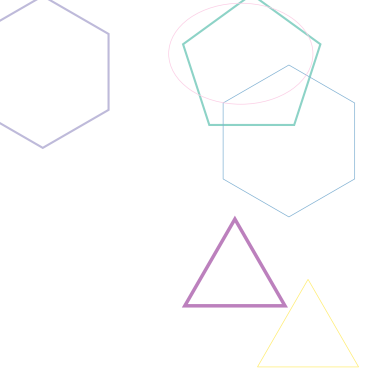[{"shape": "pentagon", "thickness": 1.5, "radius": 0.94, "center": [0.654, 0.827]}, {"shape": "hexagon", "thickness": 1.5, "radius": 0.99, "center": [0.111, 0.813]}, {"shape": "hexagon", "thickness": 0.5, "radius": 0.99, "center": [0.75, 0.634]}, {"shape": "oval", "thickness": 0.5, "radius": 0.94, "center": [0.625, 0.86]}, {"shape": "triangle", "thickness": 2.5, "radius": 0.75, "center": [0.61, 0.281]}, {"shape": "triangle", "thickness": 0.5, "radius": 0.76, "center": [0.8, 0.123]}]